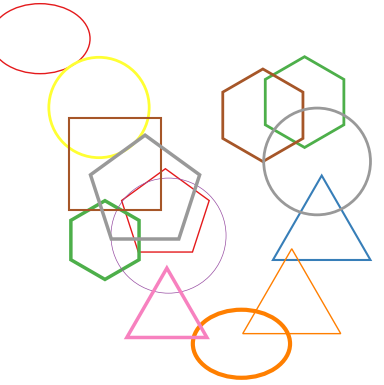[{"shape": "oval", "thickness": 1, "radius": 0.65, "center": [0.104, 0.9]}, {"shape": "pentagon", "thickness": 1, "radius": 0.6, "center": [0.43, 0.442]}, {"shape": "triangle", "thickness": 1.5, "radius": 0.73, "center": [0.836, 0.398]}, {"shape": "hexagon", "thickness": 2, "radius": 0.59, "center": [0.791, 0.735]}, {"shape": "hexagon", "thickness": 2.5, "radius": 0.51, "center": [0.273, 0.376]}, {"shape": "circle", "thickness": 0.5, "radius": 0.75, "center": [0.438, 0.388]}, {"shape": "oval", "thickness": 3, "radius": 0.63, "center": [0.627, 0.107]}, {"shape": "triangle", "thickness": 1, "radius": 0.73, "center": [0.758, 0.207]}, {"shape": "circle", "thickness": 2, "radius": 0.65, "center": [0.257, 0.721]}, {"shape": "square", "thickness": 1.5, "radius": 0.6, "center": [0.298, 0.573]}, {"shape": "hexagon", "thickness": 2, "radius": 0.6, "center": [0.683, 0.701]}, {"shape": "triangle", "thickness": 2.5, "radius": 0.6, "center": [0.433, 0.183]}, {"shape": "circle", "thickness": 2, "radius": 0.69, "center": [0.824, 0.581]}, {"shape": "pentagon", "thickness": 2.5, "radius": 0.75, "center": [0.377, 0.5]}]